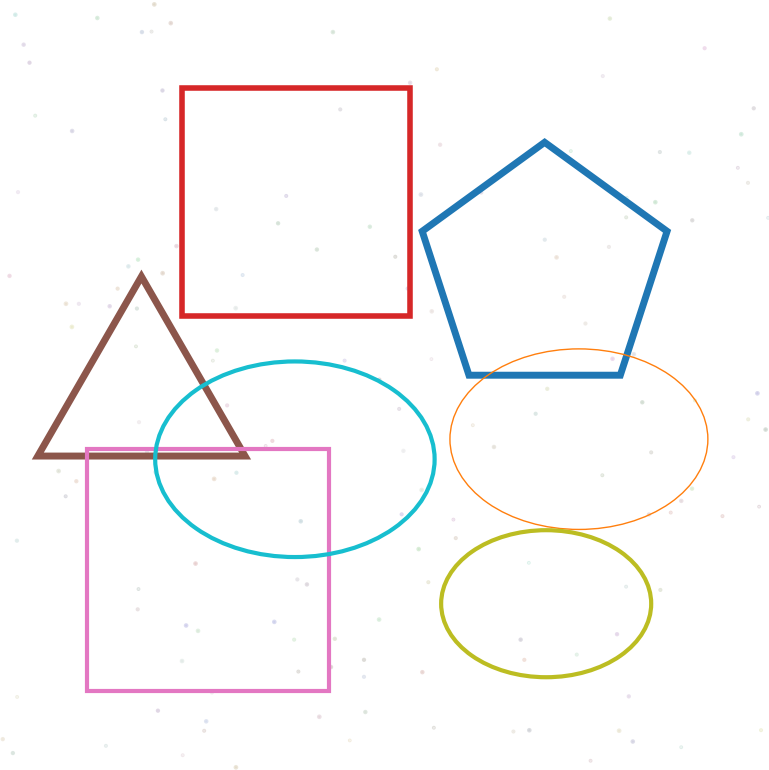[{"shape": "pentagon", "thickness": 2.5, "radius": 0.84, "center": [0.707, 0.648]}, {"shape": "oval", "thickness": 0.5, "radius": 0.84, "center": [0.752, 0.43]}, {"shape": "square", "thickness": 2, "radius": 0.74, "center": [0.385, 0.738]}, {"shape": "triangle", "thickness": 2.5, "radius": 0.78, "center": [0.184, 0.485]}, {"shape": "square", "thickness": 1.5, "radius": 0.79, "center": [0.271, 0.259]}, {"shape": "oval", "thickness": 1.5, "radius": 0.68, "center": [0.709, 0.216]}, {"shape": "oval", "thickness": 1.5, "radius": 0.91, "center": [0.383, 0.404]}]